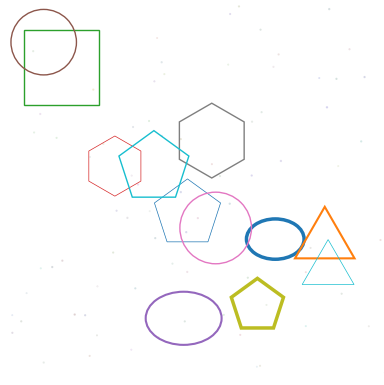[{"shape": "pentagon", "thickness": 0.5, "radius": 0.45, "center": [0.487, 0.445]}, {"shape": "oval", "thickness": 2.5, "radius": 0.37, "center": [0.715, 0.379]}, {"shape": "triangle", "thickness": 1.5, "radius": 0.45, "center": [0.844, 0.374]}, {"shape": "square", "thickness": 1, "radius": 0.49, "center": [0.161, 0.824]}, {"shape": "hexagon", "thickness": 0.5, "radius": 0.39, "center": [0.298, 0.569]}, {"shape": "oval", "thickness": 1.5, "radius": 0.49, "center": [0.477, 0.173]}, {"shape": "circle", "thickness": 1, "radius": 0.43, "center": [0.114, 0.89]}, {"shape": "circle", "thickness": 1, "radius": 0.46, "center": [0.56, 0.408]}, {"shape": "hexagon", "thickness": 1, "radius": 0.49, "center": [0.55, 0.635]}, {"shape": "pentagon", "thickness": 2.5, "radius": 0.36, "center": [0.669, 0.206]}, {"shape": "pentagon", "thickness": 1, "radius": 0.48, "center": [0.4, 0.565]}, {"shape": "triangle", "thickness": 0.5, "radius": 0.39, "center": [0.852, 0.3]}]